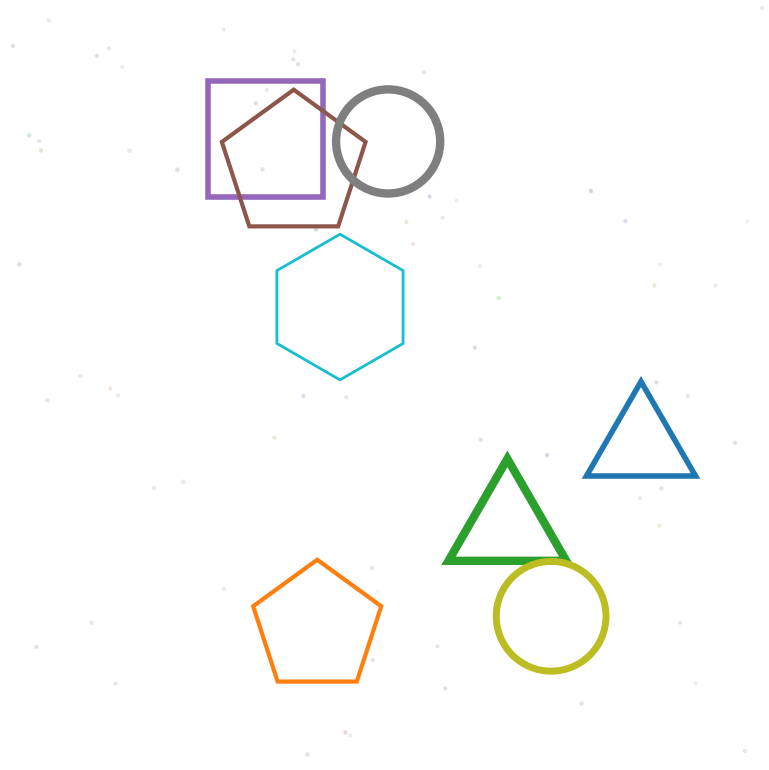[{"shape": "triangle", "thickness": 2, "radius": 0.41, "center": [0.832, 0.423]}, {"shape": "pentagon", "thickness": 1.5, "radius": 0.44, "center": [0.412, 0.186]}, {"shape": "triangle", "thickness": 3, "radius": 0.44, "center": [0.659, 0.316]}, {"shape": "square", "thickness": 2, "radius": 0.38, "center": [0.345, 0.819]}, {"shape": "pentagon", "thickness": 1.5, "radius": 0.49, "center": [0.381, 0.785]}, {"shape": "circle", "thickness": 3, "radius": 0.34, "center": [0.504, 0.816]}, {"shape": "circle", "thickness": 2.5, "radius": 0.36, "center": [0.716, 0.2]}, {"shape": "hexagon", "thickness": 1, "radius": 0.47, "center": [0.442, 0.601]}]